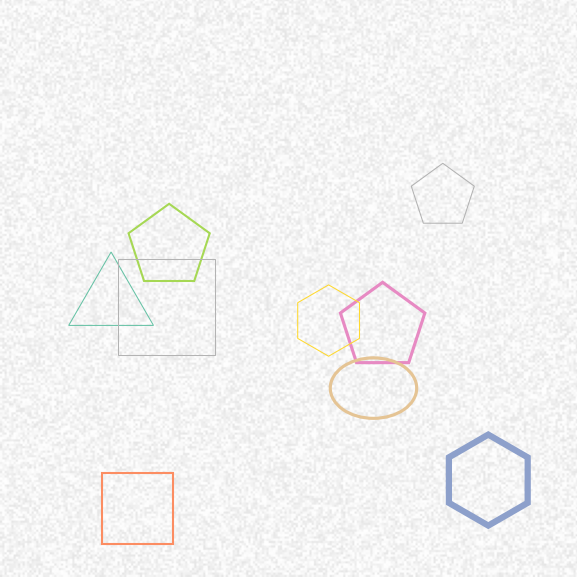[{"shape": "triangle", "thickness": 0.5, "radius": 0.42, "center": [0.192, 0.478]}, {"shape": "square", "thickness": 1, "radius": 0.31, "center": [0.239, 0.119]}, {"shape": "hexagon", "thickness": 3, "radius": 0.39, "center": [0.846, 0.168]}, {"shape": "pentagon", "thickness": 1.5, "radius": 0.38, "center": [0.663, 0.433]}, {"shape": "pentagon", "thickness": 1, "radius": 0.37, "center": [0.293, 0.572]}, {"shape": "hexagon", "thickness": 0.5, "radius": 0.31, "center": [0.569, 0.444]}, {"shape": "oval", "thickness": 1.5, "radius": 0.37, "center": [0.647, 0.327]}, {"shape": "square", "thickness": 0.5, "radius": 0.42, "center": [0.288, 0.467]}, {"shape": "pentagon", "thickness": 0.5, "radius": 0.29, "center": [0.767, 0.659]}]